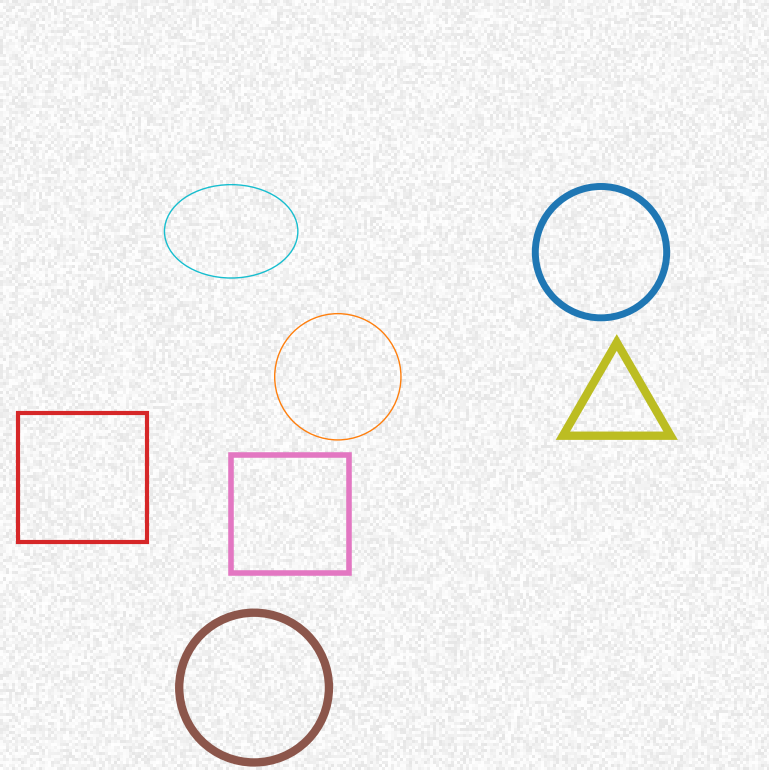[{"shape": "circle", "thickness": 2.5, "radius": 0.43, "center": [0.78, 0.673]}, {"shape": "circle", "thickness": 0.5, "radius": 0.41, "center": [0.439, 0.511]}, {"shape": "square", "thickness": 1.5, "radius": 0.42, "center": [0.107, 0.38]}, {"shape": "circle", "thickness": 3, "radius": 0.49, "center": [0.33, 0.107]}, {"shape": "square", "thickness": 2, "radius": 0.38, "center": [0.376, 0.332]}, {"shape": "triangle", "thickness": 3, "radius": 0.4, "center": [0.801, 0.475]}, {"shape": "oval", "thickness": 0.5, "radius": 0.43, "center": [0.3, 0.7]}]